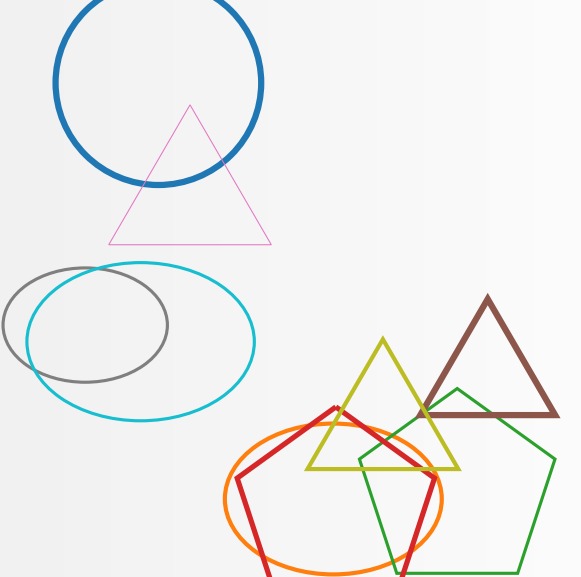[{"shape": "circle", "thickness": 3, "radius": 0.88, "center": [0.272, 0.856]}, {"shape": "oval", "thickness": 2, "radius": 0.93, "center": [0.573, 0.135]}, {"shape": "pentagon", "thickness": 1.5, "radius": 0.88, "center": [0.787, 0.149]}, {"shape": "pentagon", "thickness": 2.5, "radius": 0.89, "center": [0.578, 0.116]}, {"shape": "triangle", "thickness": 3, "radius": 0.67, "center": [0.839, 0.347]}, {"shape": "triangle", "thickness": 0.5, "radius": 0.81, "center": [0.327, 0.656]}, {"shape": "oval", "thickness": 1.5, "radius": 0.71, "center": [0.147, 0.436]}, {"shape": "triangle", "thickness": 2, "radius": 0.75, "center": [0.659, 0.262]}, {"shape": "oval", "thickness": 1.5, "radius": 0.98, "center": [0.242, 0.407]}]